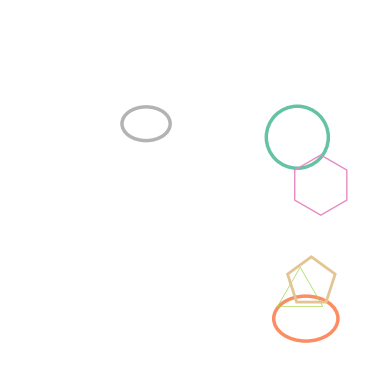[{"shape": "circle", "thickness": 2.5, "radius": 0.4, "center": [0.772, 0.644]}, {"shape": "oval", "thickness": 2.5, "radius": 0.42, "center": [0.794, 0.172]}, {"shape": "hexagon", "thickness": 1, "radius": 0.39, "center": [0.833, 0.519]}, {"shape": "triangle", "thickness": 0.5, "radius": 0.34, "center": [0.78, 0.238]}, {"shape": "pentagon", "thickness": 2, "radius": 0.32, "center": [0.809, 0.268]}, {"shape": "oval", "thickness": 2.5, "radius": 0.31, "center": [0.379, 0.679]}]